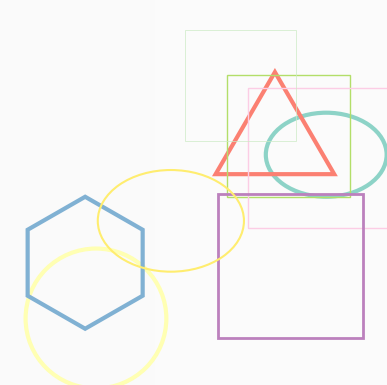[{"shape": "oval", "thickness": 3, "radius": 0.78, "center": [0.842, 0.598]}, {"shape": "circle", "thickness": 3, "radius": 0.91, "center": [0.248, 0.173]}, {"shape": "triangle", "thickness": 3, "radius": 0.88, "center": [0.709, 0.636]}, {"shape": "hexagon", "thickness": 3, "radius": 0.86, "center": [0.22, 0.318]}, {"shape": "square", "thickness": 1, "radius": 0.79, "center": [0.745, 0.647]}, {"shape": "square", "thickness": 1, "radius": 0.91, "center": [0.821, 0.59]}, {"shape": "square", "thickness": 2, "radius": 0.93, "center": [0.75, 0.309]}, {"shape": "square", "thickness": 0.5, "radius": 0.72, "center": [0.62, 0.778]}, {"shape": "oval", "thickness": 1.5, "radius": 0.94, "center": [0.441, 0.426]}]